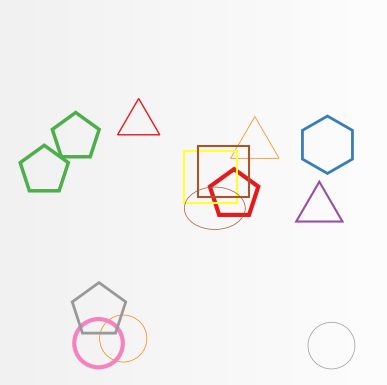[{"shape": "triangle", "thickness": 1, "radius": 0.31, "center": [0.358, 0.681]}, {"shape": "pentagon", "thickness": 3, "radius": 0.33, "center": [0.604, 0.495]}, {"shape": "hexagon", "thickness": 2, "radius": 0.37, "center": [0.845, 0.624]}, {"shape": "pentagon", "thickness": 2.5, "radius": 0.33, "center": [0.114, 0.557]}, {"shape": "pentagon", "thickness": 2.5, "radius": 0.32, "center": [0.195, 0.644]}, {"shape": "triangle", "thickness": 1.5, "radius": 0.34, "center": [0.824, 0.459]}, {"shape": "circle", "thickness": 0.5, "radius": 0.3, "center": [0.318, 0.121]}, {"shape": "triangle", "thickness": 0.5, "radius": 0.36, "center": [0.658, 0.625]}, {"shape": "square", "thickness": 1.5, "radius": 0.34, "center": [0.542, 0.54]}, {"shape": "oval", "thickness": 0.5, "radius": 0.39, "center": [0.554, 0.459]}, {"shape": "square", "thickness": 1.5, "radius": 0.33, "center": [0.577, 0.555]}, {"shape": "circle", "thickness": 3, "radius": 0.31, "center": [0.254, 0.109]}, {"shape": "pentagon", "thickness": 2, "radius": 0.36, "center": [0.255, 0.193]}, {"shape": "circle", "thickness": 0.5, "radius": 0.3, "center": [0.855, 0.102]}]